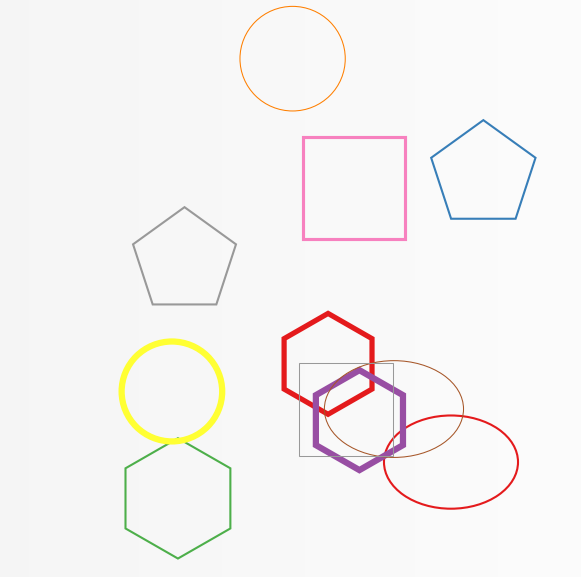[{"shape": "hexagon", "thickness": 2.5, "radius": 0.44, "center": [0.564, 0.369]}, {"shape": "oval", "thickness": 1, "radius": 0.58, "center": [0.776, 0.199]}, {"shape": "pentagon", "thickness": 1, "radius": 0.47, "center": [0.832, 0.697]}, {"shape": "hexagon", "thickness": 1, "radius": 0.52, "center": [0.306, 0.136]}, {"shape": "hexagon", "thickness": 3, "radius": 0.43, "center": [0.618, 0.272]}, {"shape": "circle", "thickness": 0.5, "radius": 0.45, "center": [0.503, 0.898]}, {"shape": "circle", "thickness": 3, "radius": 0.43, "center": [0.296, 0.321]}, {"shape": "oval", "thickness": 0.5, "radius": 0.6, "center": [0.678, 0.291]}, {"shape": "square", "thickness": 1.5, "radius": 0.44, "center": [0.609, 0.674]}, {"shape": "square", "thickness": 0.5, "radius": 0.4, "center": [0.595, 0.29]}, {"shape": "pentagon", "thickness": 1, "radius": 0.47, "center": [0.317, 0.547]}]